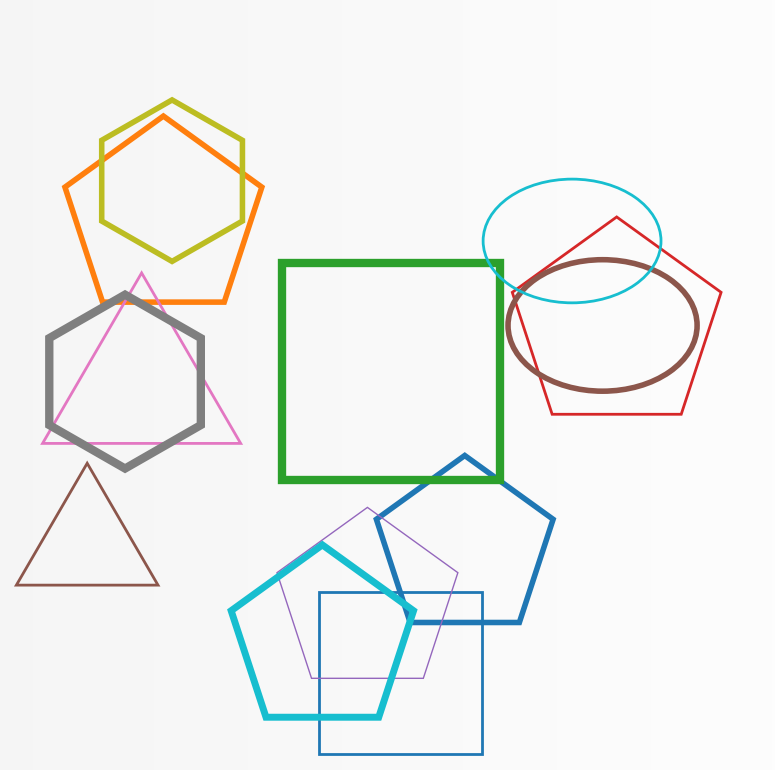[{"shape": "square", "thickness": 1, "radius": 0.53, "center": [0.517, 0.126]}, {"shape": "pentagon", "thickness": 2, "radius": 0.6, "center": [0.6, 0.289]}, {"shape": "pentagon", "thickness": 2, "radius": 0.67, "center": [0.211, 0.716]}, {"shape": "square", "thickness": 3, "radius": 0.7, "center": [0.504, 0.517]}, {"shape": "pentagon", "thickness": 1, "radius": 0.71, "center": [0.796, 0.577]}, {"shape": "pentagon", "thickness": 0.5, "radius": 0.61, "center": [0.474, 0.218]}, {"shape": "triangle", "thickness": 1, "radius": 0.53, "center": [0.112, 0.293]}, {"shape": "oval", "thickness": 2, "radius": 0.61, "center": [0.778, 0.577]}, {"shape": "triangle", "thickness": 1, "radius": 0.74, "center": [0.183, 0.498]}, {"shape": "hexagon", "thickness": 3, "radius": 0.56, "center": [0.161, 0.504]}, {"shape": "hexagon", "thickness": 2, "radius": 0.52, "center": [0.222, 0.765]}, {"shape": "oval", "thickness": 1, "radius": 0.57, "center": [0.738, 0.687]}, {"shape": "pentagon", "thickness": 2.5, "radius": 0.62, "center": [0.416, 0.169]}]